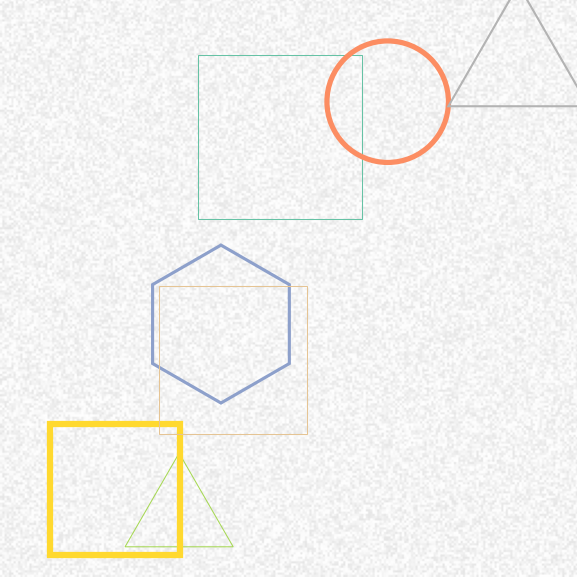[{"shape": "square", "thickness": 0.5, "radius": 0.71, "center": [0.485, 0.762]}, {"shape": "circle", "thickness": 2.5, "radius": 0.53, "center": [0.671, 0.823]}, {"shape": "hexagon", "thickness": 1.5, "radius": 0.68, "center": [0.383, 0.438]}, {"shape": "triangle", "thickness": 0.5, "radius": 0.54, "center": [0.31, 0.106]}, {"shape": "square", "thickness": 3, "radius": 0.57, "center": [0.199, 0.151]}, {"shape": "square", "thickness": 0.5, "radius": 0.64, "center": [0.403, 0.375]}, {"shape": "triangle", "thickness": 1, "radius": 0.7, "center": [0.898, 0.885]}]